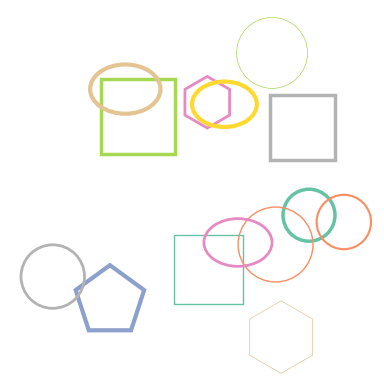[{"shape": "square", "thickness": 1, "radius": 0.45, "center": [0.542, 0.299]}, {"shape": "circle", "thickness": 2.5, "radius": 0.34, "center": [0.803, 0.441]}, {"shape": "circle", "thickness": 1.5, "radius": 0.35, "center": [0.893, 0.423]}, {"shape": "circle", "thickness": 1, "radius": 0.49, "center": [0.716, 0.365]}, {"shape": "pentagon", "thickness": 3, "radius": 0.47, "center": [0.285, 0.218]}, {"shape": "oval", "thickness": 2, "radius": 0.44, "center": [0.618, 0.37]}, {"shape": "hexagon", "thickness": 2, "radius": 0.33, "center": [0.538, 0.734]}, {"shape": "circle", "thickness": 0.5, "radius": 0.46, "center": [0.707, 0.863]}, {"shape": "square", "thickness": 2.5, "radius": 0.48, "center": [0.359, 0.698]}, {"shape": "oval", "thickness": 3, "radius": 0.42, "center": [0.583, 0.729]}, {"shape": "hexagon", "thickness": 0.5, "radius": 0.47, "center": [0.73, 0.124]}, {"shape": "oval", "thickness": 3, "radius": 0.46, "center": [0.325, 0.769]}, {"shape": "square", "thickness": 2.5, "radius": 0.42, "center": [0.786, 0.669]}, {"shape": "circle", "thickness": 2, "radius": 0.41, "center": [0.137, 0.282]}]